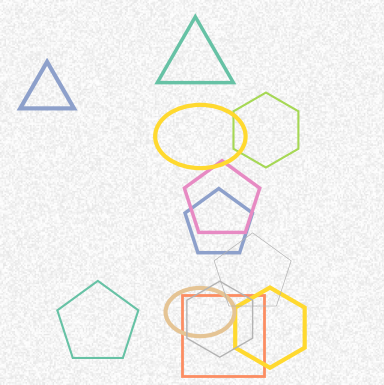[{"shape": "triangle", "thickness": 2.5, "radius": 0.57, "center": [0.507, 0.842]}, {"shape": "pentagon", "thickness": 1.5, "radius": 0.55, "center": [0.254, 0.16]}, {"shape": "square", "thickness": 2, "radius": 0.53, "center": [0.579, 0.129]}, {"shape": "pentagon", "thickness": 2.5, "radius": 0.46, "center": [0.568, 0.418]}, {"shape": "triangle", "thickness": 3, "radius": 0.4, "center": [0.122, 0.759]}, {"shape": "pentagon", "thickness": 2.5, "radius": 0.51, "center": [0.577, 0.48]}, {"shape": "hexagon", "thickness": 1.5, "radius": 0.49, "center": [0.691, 0.662]}, {"shape": "oval", "thickness": 3, "radius": 0.59, "center": [0.52, 0.645]}, {"shape": "hexagon", "thickness": 3, "radius": 0.52, "center": [0.701, 0.149]}, {"shape": "oval", "thickness": 3, "radius": 0.45, "center": [0.52, 0.189]}, {"shape": "pentagon", "thickness": 0.5, "radius": 0.53, "center": [0.656, 0.29]}, {"shape": "hexagon", "thickness": 1, "radius": 0.49, "center": [0.571, 0.171]}]